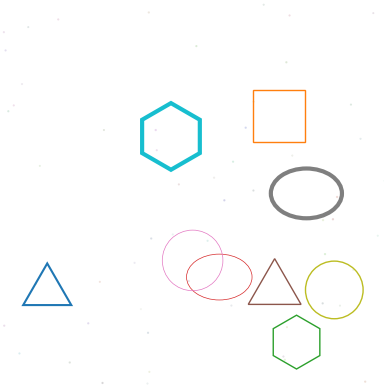[{"shape": "triangle", "thickness": 1.5, "radius": 0.36, "center": [0.123, 0.244]}, {"shape": "square", "thickness": 1, "radius": 0.34, "center": [0.724, 0.699]}, {"shape": "hexagon", "thickness": 1, "radius": 0.35, "center": [0.77, 0.111]}, {"shape": "oval", "thickness": 0.5, "radius": 0.43, "center": [0.57, 0.28]}, {"shape": "triangle", "thickness": 1, "radius": 0.4, "center": [0.713, 0.249]}, {"shape": "circle", "thickness": 0.5, "radius": 0.39, "center": [0.5, 0.324]}, {"shape": "oval", "thickness": 3, "radius": 0.46, "center": [0.796, 0.498]}, {"shape": "circle", "thickness": 1, "radius": 0.37, "center": [0.868, 0.247]}, {"shape": "hexagon", "thickness": 3, "radius": 0.43, "center": [0.444, 0.646]}]